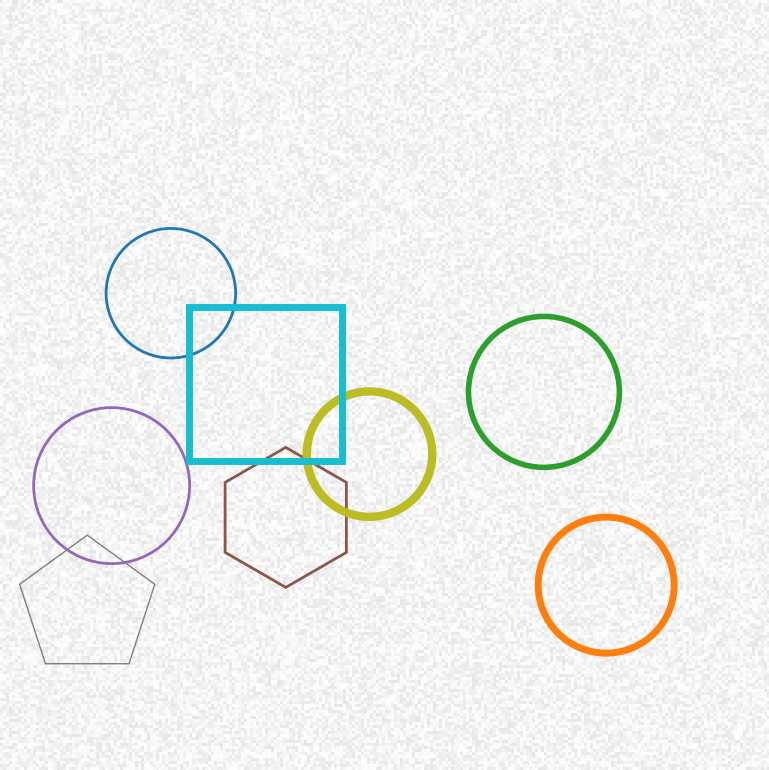[{"shape": "circle", "thickness": 1, "radius": 0.42, "center": [0.222, 0.619]}, {"shape": "circle", "thickness": 2.5, "radius": 0.44, "center": [0.787, 0.24]}, {"shape": "circle", "thickness": 2, "radius": 0.49, "center": [0.706, 0.491]}, {"shape": "circle", "thickness": 1, "radius": 0.51, "center": [0.145, 0.369]}, {"shape": "hexagon", "thickness": 1, "radius": 0.45, "center": [0.371, 0.328]}, {"shape": "pentagon", "thickness": 0.5, "radius": 0.46, "center": [0.113, 0.213]}, {"shape": "circle", "thickness": 3, "radius": 0.41, "center": [0.48, 0.41]}, {"shape": "square", "thickness": 2.5, "radius": 0.5, "center": [0.345, 0.501]}]